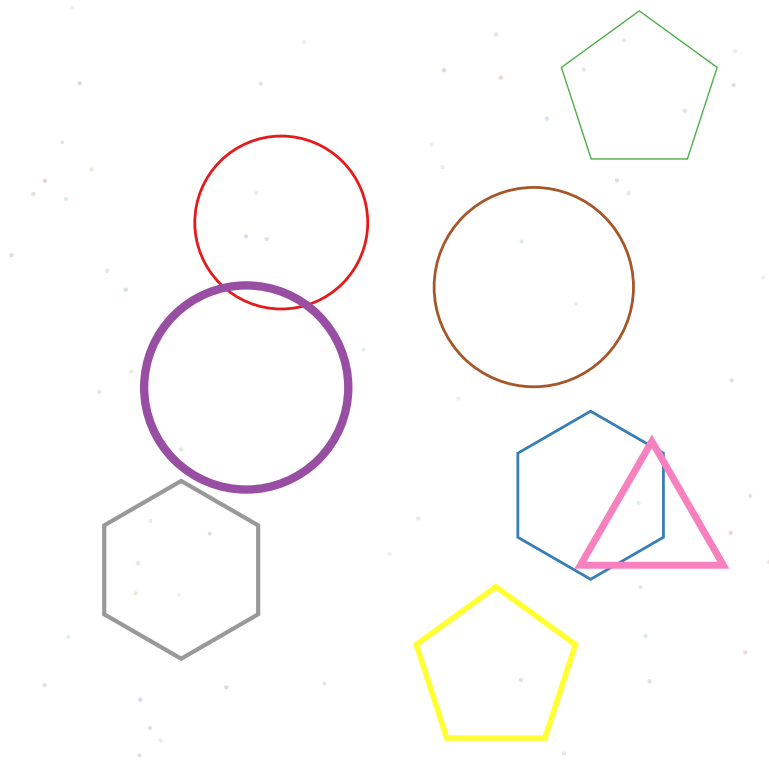[{"shape": "circle", "thickness": 1, "radius": 0.56, "center": [0.365, 0.711]}, {"shape": "hexagon", "thickness": 1, "radius": 0.55, "center": [0.767, 0.357]}, {"shape": "pentagon", "thickness": 0.5, "radius": 0.53, "center": [0.83, 0.88]}, {"shape": "circle", "thickness": 3, "radius": 0.66, "center": [0.32, 0.497]}, {"shape": "pentagon", "thickness": 2, "radius": 0.54, "center": [0.644, 0.129]}, {"shape": "circle", "thickness": 1, "radius": 0.65, "center": [0.693, 0.627]}, {"shape": "triangle", "thickness": 2.5, "radius": 0.54, "center": [0.847, 0.32]}, {"shape": "hexagon", "thickness": 1.5, "radius": 0.58, "center": [0.235, 0.26]}]